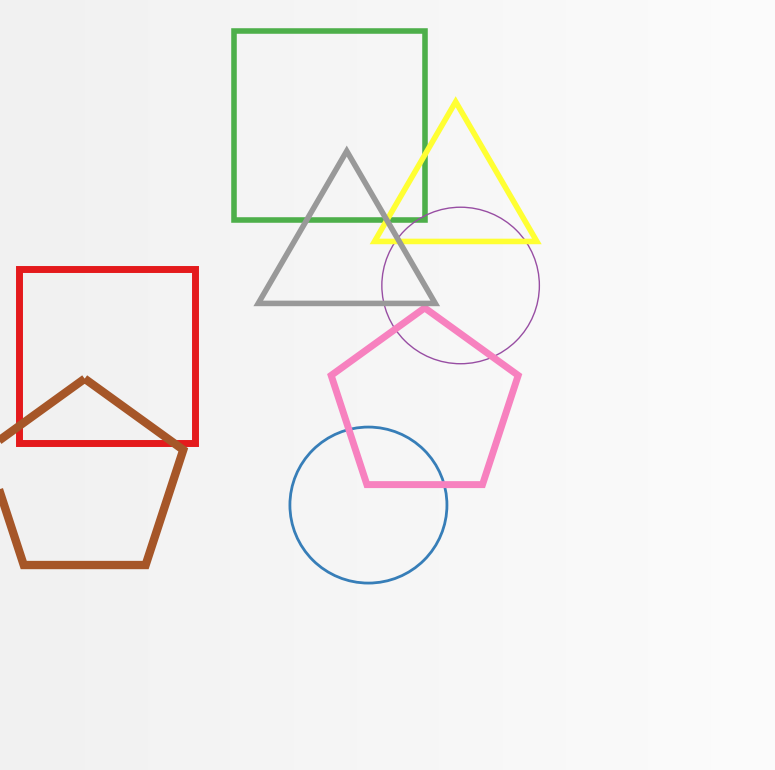[{"shape": "square", "thickness": 2.5, "radius": 0.57, "center": [0.138, 0.538]}, {"shape": "circle", "thickness": 1, "radius": 0.51, "center": [0.475, 0.344]}, {"shape": "square", "thickness": 2, "radius": 0.62, "center": [0.425, 0.837]}, {"shape": "circle", "thickness": 0.5, "radius": 0.51, "center": [0.594, 0.629]}, {"shape": "triangle", "thickness": 2, "radius": 0.6, "center": [0.588, 0.747]}, {"shape": "pentagon", "thickness": 3, "radius": 0.67, "center": [0.109, 0.374]}, {"shape": "pentagon", "thickness": 2.5, "radius": 0.63, "center": [0.548, 0.473]}, {"shape": "triangle", "thickness": 2, "radius": 0.66, "center": [0.447, 0.672]}]